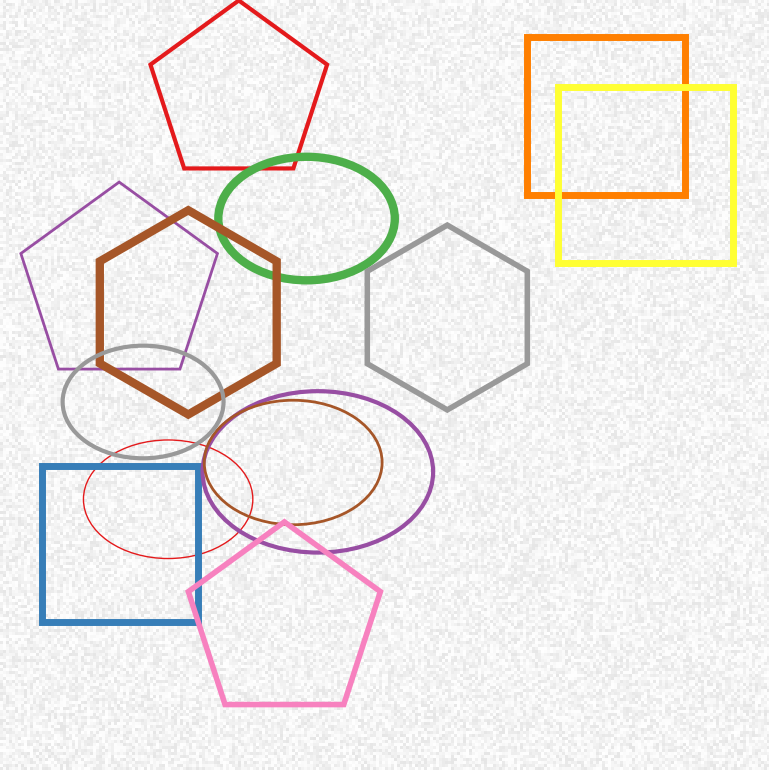[{"shape": "oval", "thickness": 0.5, "radius": 0.55, "center": [0.218, 0.352]}, {"shape": "pentagon", "thickness": 1.5, "radius": 0.6, "center": [0.31, 0.879]}, {"shape": "square", "thickness": 2.5, "radius": 0.51, "center": [0.156, 0.293]}, {"shape": "oval", "thickness": 3, "radius": 0.57, "center": [0.398, 0.716]}, {"shape": "oval", "thickness": 1.5, "radius": 0.75, "center": [0.413, 0.387]}, {"shape": "pentagon", "thickness": 1, "radius": 0.67, "center": [0.155, 0.629]}, {"shape": "square", "thickness": 2.5, "radius": 0.51, "center": [0.787, 0.85]}, {"shape": "square", "thickness": 2.5, "radius": 0.57, "center": [0.838, 0.773]}, {"shape": "oval", "thickness": 1, "radius": 0.58, "center": [0.381, 0.399]}, {"shape": "hexagon", "thickness": 3, "radius": 0.66, "center": [0.244, 0.594]}, {"shape": "pentagon", "thickness": 2, "radius": 0.66, "center": [0.369, 0.191]}, {"shape": "hexagon", "thickness": 2, "radius": 0.6, "center": [0.581, 0.588]}, {"shape": "oval", "thickness": 1.5, "radius": 0.52, "center": [0.186, 0.478]}]